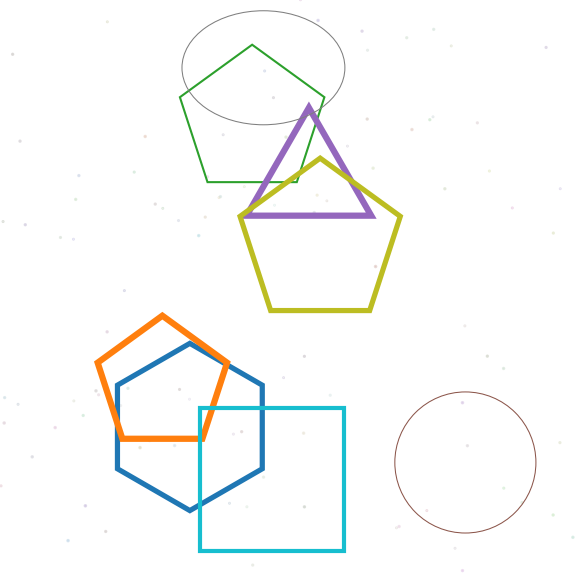[{"shape": "hexagon", "thickness": 2.5, "radius": 0.72, "center": [0.329, 0.26]}, {"shape": "pentagon", "thickness": 3, "radius": 0.59, "center": [0.281, 0.335]}, {"shape": "pentagon", "thickness": 1, "radius": 0.66, "center": [0.437, 0.79]}, {"shape": "triangle", "thickness": 3, "radius": 0.62, "center": [0.535, 0.688]}, {"shape": "circle", "thickness": 0.5, "radius": 0.61, "center": [0.806, 0.198]}, {"shape": "oval", "thickness": 0.5, "radius": 0.71, "center": [0.456, 0.882]}, {"shape": "pentagon", "thickness": 2.5, "radius": 0.73, "center": [0.554, 0.579]}, {"shape": "square", "thickness": 2, "radius": 0.62, "center": [0.471, 0.169]}]